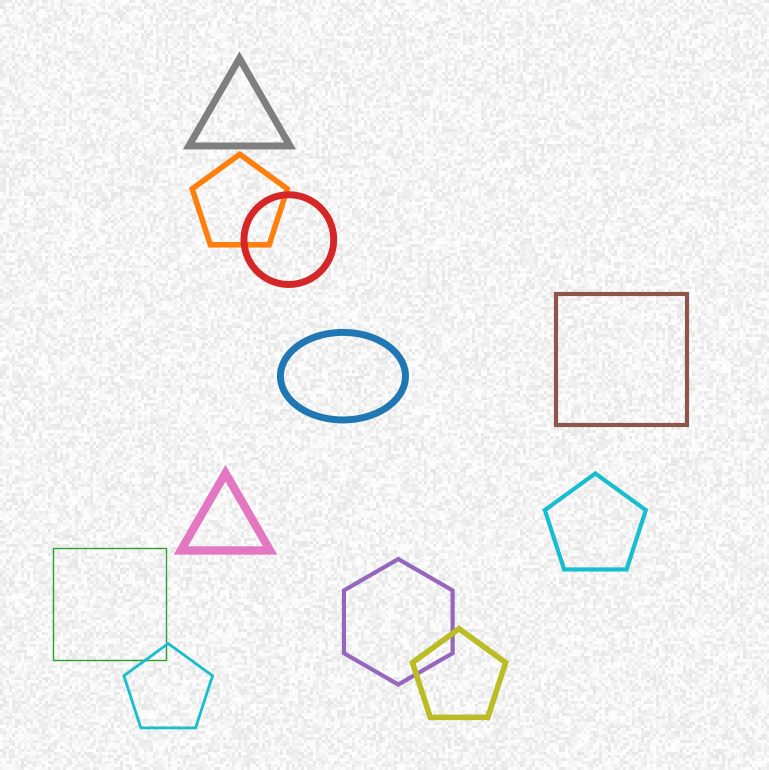[{"shape": "oval", "thickness": 2.5, "radius": 0.41, "center": [0.445, 0.511]}, {"shape": "pentagon", "thickness": 2, "radius": 0.32, "center": [0.311, 0.735]}, {"shape": "square", "thickness": 0.5, "radius": 0.37, "center": [0.142, 0.216]}, {"shape": "circle", "thickness": 2.5, "radius": 0.29, "center": [0.375, 0.689]}, {"shape": "hexagon", "thickness": 1.5, "radius": 0.41, "center": [0.517, 0.192]}, {"shape": "square", "thickness": 1.5, "radius": 0.43, "center": [0.807, 0.533]}, {"shape": "triangle", "thickness": 3, "radius": 0.33, "center": [0.293, 0.319]}, {"shape": "triangle", "thickness": 2.5, "radius": 0.38, "center": [0.311, 0.848]}, {"shape": "pentagon", "thickness": 2, "radius": 0.32, "center": [0.596, 0.12]}, {"shape": "pentagon", "thickness": 1.5, "radius": 0.34, "center": [0.773, 0.316]}, {"shape": "pentagon", "thickness": 1, "radius": 0.3, "center": [0.218, 0.104]}]